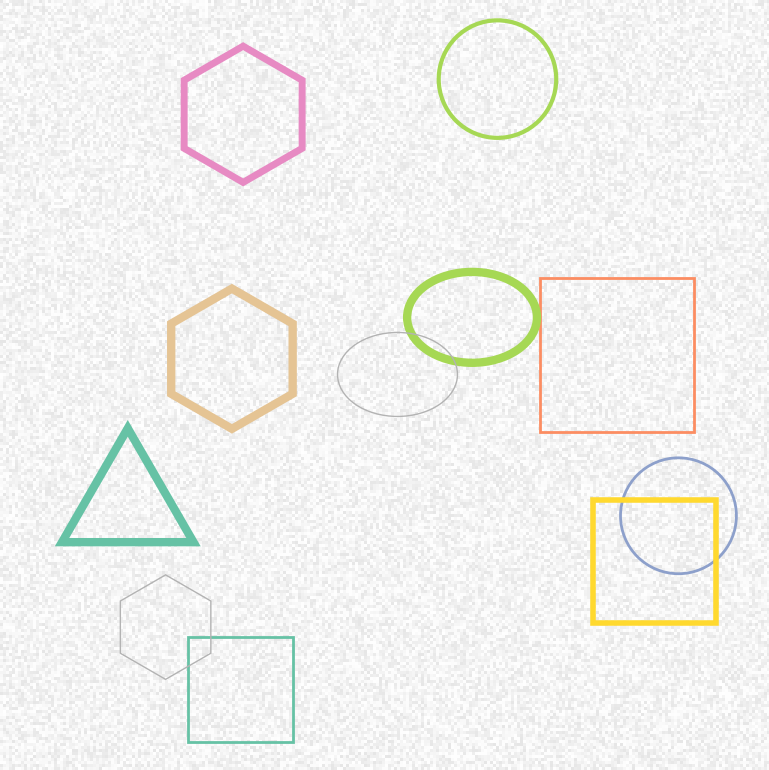[{"shape": "triangle", "thickness": 3, "radius": 0.49, "center": [0.166, 0.345]}, {"shape": "square", "thickness": 1, "radius": 0.34, "center": [0.312, 0.105]}, {"shape": "square", "thickness": 1, "radius": 0.5, "center": [0.802, 0.539]}, {"shape": "circle", "thickness": 1, "radius": 0.38, "center": [0.881, 0.33]}, {"shape": "hexagon", "thickness": 2.5, "radius": 0.44, "center": [0.316, 0.852]}, {"shape": "circle", "thickness": 1.5, "radius": 0.38, "center": [0.646, 0.897]}, {"shape": "oval", "thickness": 3, "radius": 0.42, "center": [0.613, 0.588]}, {"shape": "square", "thickness": 2, "radius": 0.4, "center": [0.85, 0.271]}, {"shape": "hexagon", "thickness": 3, "radius": 0.46, "center": [0.301, 0.534]}, {"shape": "hexagon", "thickness": 0.5, "radius": 0.34, "center": [0.215, 0.186]}, {"shape": "oval", "thickness": 0.5, "radius": 0.39, "center": [0.516, 0.514]}]